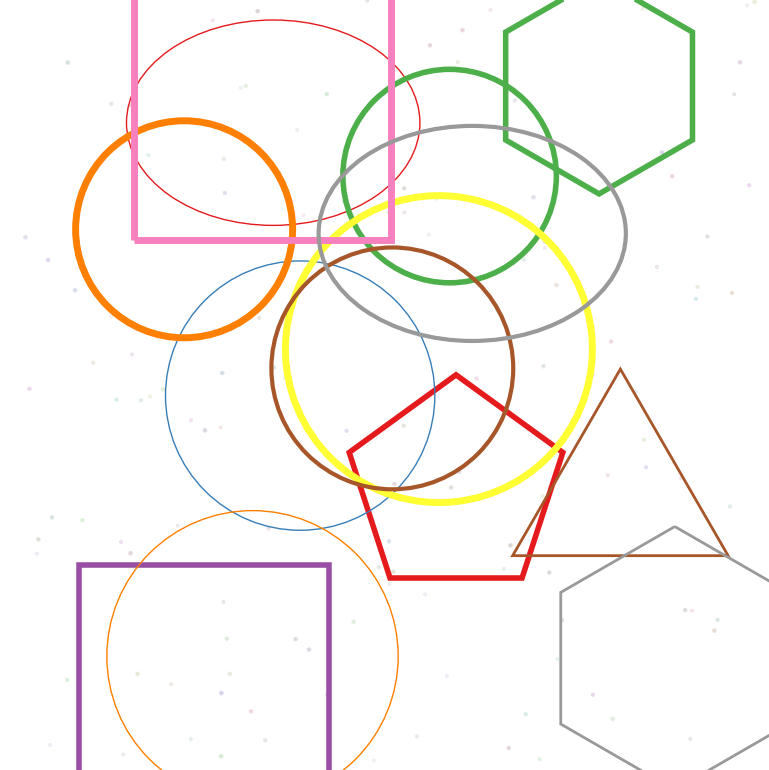[{"shape": "pentagon", "thickness": 2, "radius": 0.73, "center": [0.592, 0.367]}, {"shape": "oval", "thickness": 0.5, "radius": 0.95, "center": [0.355, 0.841]}, {"shape": "circle", "thickness": 0.5, "radius": 0.87, "center": [0.39, 0.486]}, {"shape": "hexagon", "thickness": 2, "radius": 0.7, "center": [0.778, 0.888]}, {"shape": "circle", "thickness": 2, "radius": 0.69, "center": [0.584, 0.771]}, {"shape": "square", "thickness": 2, "radius": 0.81, "center": [0.265, 0.104]}, {"shape": "circle", "thickness": 2.5, "radius": 0.7, "center": [0.239, 0.702]}, {"shape": "circle", "thickness": 0.5, "radius": 0.95, "center": [0.328, 0.148]}, {"shape": "circle", "thickness": 2.5, "radius": 1.0, "center": [0.57, 0.547]}, {"shape": "triangle", "thickness": 1, "radius": 0.81, "center": [0.806, 0.359]}, {"shape": "circle", "thickness": 1.5, "radius": 0.79, "center": [0.509, 0.522]}, {"shape": "square", "thickness": 2.5, "radius": 0.84, "center": [0.341, 0.856]}, {"shape": "hexagon", "thickness": 1, "radius": 0.86, "center": [0.876, 0.145]}, {"shape": "oval", "thickness": 1.5, "radius": 1.0, "center": [0.613, 0.697]}]